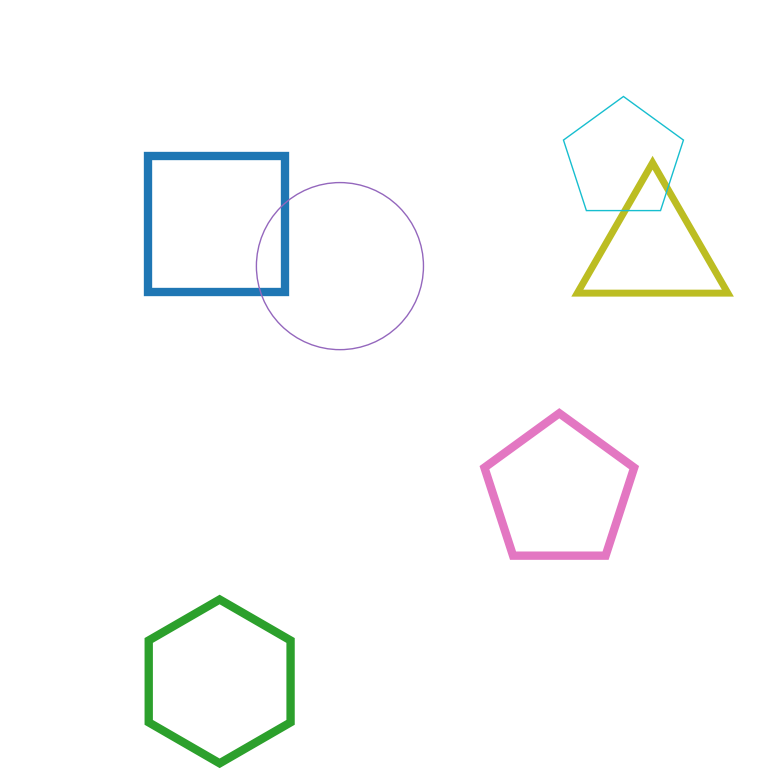[{"shape": "square", "thickness": 3, "radius": 0.44, "center": [0.281, 0.709]}, {"shape": "hexagon", "thickness": 3, "radius": 0.53, "center": [0.285, 0.115]}, {"shape": "circle", "thickness": 0.5, "radius": 0.54, "center": [0.441, 0.654]}, {"shape": "pentagon", "thickness": 3, "radius": 0.51, "center": [0.726, 0.361]}, {"shape": "triangle", "thickness": 2.5, "radius": 0.56, "center": [0.848, 0.676]}, {"shape": "pentagon", "thickness": 0.5, "radius": 0.41, "center": [0.81, 0.793]}]